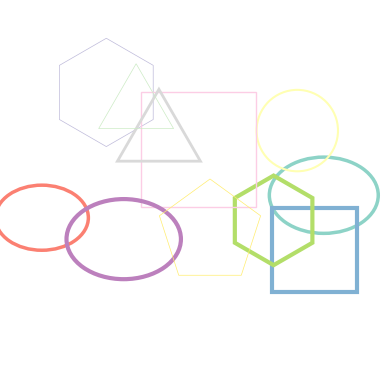[{"shape": "oval", "thickness": 2.5, "radius": 0.71, "center": [0.841, 0.493]}, {"shape": "circle", "thickness": 1.5, "radius": 0.53, "center": [0.772, 0.661]}, {"shape": "hexagon", "thickness": 0.5, "radius": 0.7, "center": [0.276, 0.76]}, {"shape": "oval", "thickness": 2.5, "radius": 0.6, "center": [0.109, 0.435]}, {"shape": "square", "thickness": 3, "radius": 0.55, "center": [0.818, 0.35]}, {"shape": "hexagon", "thickness": 3, "radius": 0.58, "center": [0.711, 0.428]}, {"shape": "square", "thickness": 1, "radius": 0.75, "center": [0.516, 0.612]}, {"shape": "triangle", "thickness": 2, "radius": 0.62, "center": [0.413, 0.644]}, {"shape": "oval", "thickness": 3, "radius": 0.74, "center": [0.321, 0.379]}, {"shape": "triangle", "thickness": 0.5, "radius": 0.56, "center": [0.354, 0.722]}, {"shape": "pentagon", "thickness": 0.5, "radius": 0.69, "center": [0.545, 0.397]}]